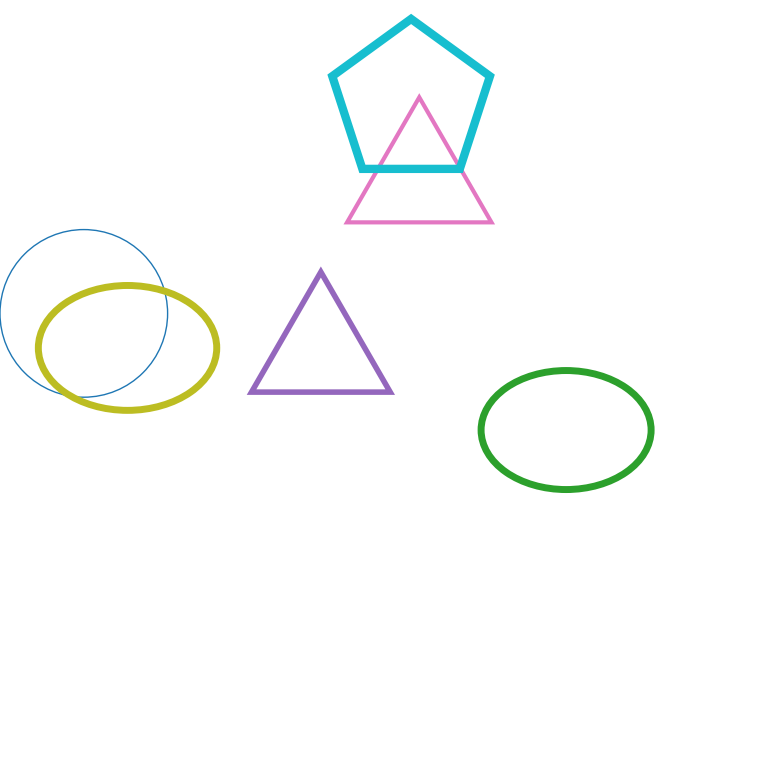[{"shape": "circle", "thickness": 0.5, "radius": 0.54, "center": [0.109, 0.593]}, {"shape": "oval", "thickness": 2.5, "radius": 0.55, "center": [0.735, 0.442]}, {"shape": "triangle", "thickness": 2, "radius": 0.52, "center": [0.417, 0.543]}, {"shape": "triangle", "thickness": 1.5, "radius": 0.54, "center": [0.545, 0.765]}, {"shape": "oval", "thickness": 2.5, "radius": 0.58, "center": [0.166, 0.548]}, {"shape": "pentagon", "thickness": 3, "radius": 0.54, "center": [0.534, 0.868]}]